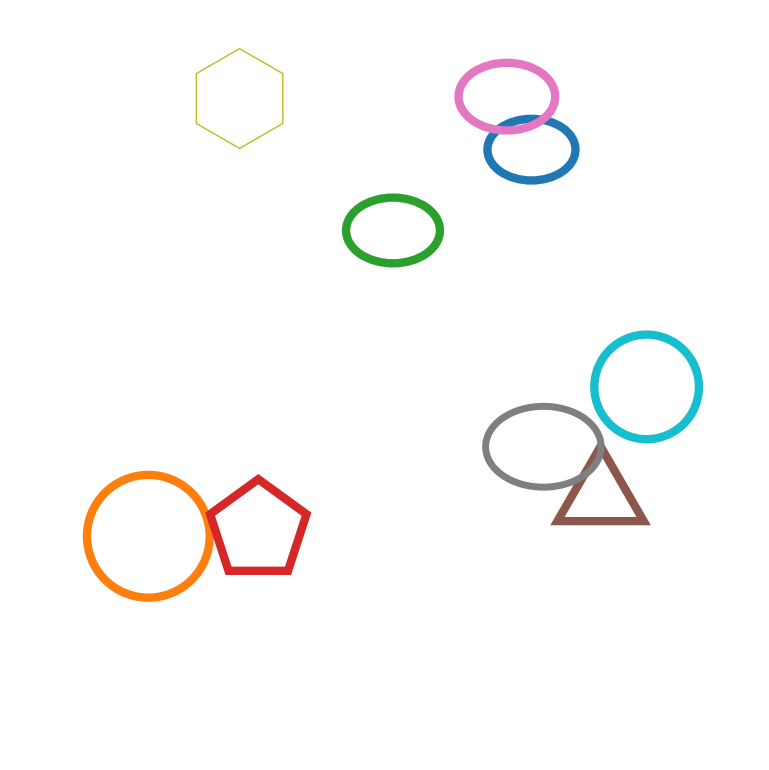[{"shape": "oval", "thickness": 3, "radius": 0.29, "center": [0.69, 0.806]}, {"shape": "circle", "thickness": 3, "radius": 0.4, "center": [0.193, 0.304]}, {"shape": "oval", "thickness": 3, "radius": 0.3, "center": [0.51, 0.701]}, {"shape": "pentagon", "thickness": 3, "radius": 0.33, "center": [0.335, 0.312]}, {"shape": "triangle", "thickness": 3, "radius": 0.32, "center": [0.78, 0.356]}, {"shape": "oval", "thickness": 3, "radius": 0.31, "center": [0.658, 0.875]}, {"shape": "oval", "thickness": 2.5, "radius": 0.37, "center": [0.706, 0.42]}, {"shape": "hexagon", "thickness": 0.5, "radius": 0.32, "center": [0.311, 0.872]}, {"shape": "circle", "thickness": 3, "radius": 0.34, "center": [0.84, 0.498]}]